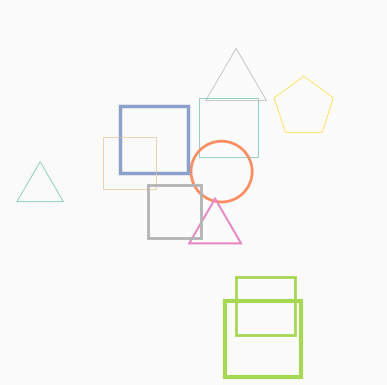[{"shape": "square", "thickness": 0.5, "radius": 0.38, "center": [0.59, 0.67]}, {"shape": "triangle", "thickness": 0.5, "radius": 0.35, "center": [0.104, 0.511]}, {"shape": "circle", "thickness": 2, "radius": 0.39, "center": [0.572, 0.554]}, {"shape": "square", "thickness": 2.5, "radius": 0.44, "center": [0.398, 0.638]}, {"shape": "triangle", "thickness": 1.5, "radius": 0.39, "center": [0.555, 0.407]}, {"shape": "square", "thickness": 3, "radius": 0.49, "center": [0.678, 0.119]}, {"shape": "square", "thickness": 2, "radius": 0.38, "center": [0.685, 0.205]}, {"shape": "pentagon", "thickness": 0.5, "radius": 0.4, "center": [0.784, 0.721]}, {"shape": "square", "thickness": 0.5, "radius": 0.34, "center": [0.334, 0.577]}, {"shape": "square", "thickness": 2, "radius": 0.34, "center": [0.45, 0.451]}, {"shape": "triangle", "thickness": 0.5, "radius": 0.45, "center": [0.609, 0.784]}]